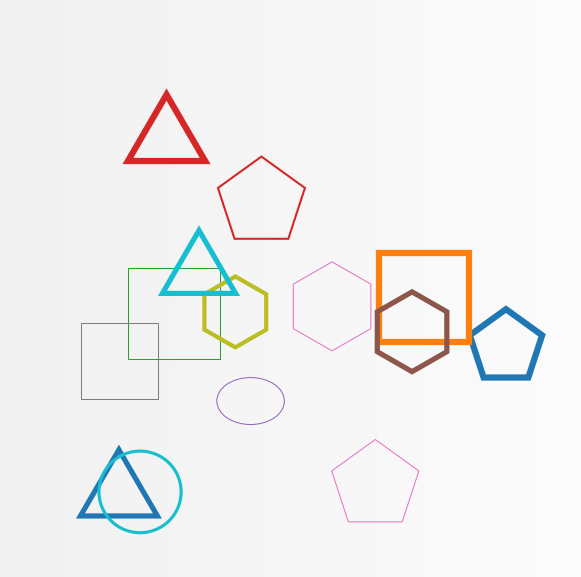[{"shape": "pentagon", "thickness": 3, "radius": 0.33, "center": [0.87, 0.398]}, {"shape": "triangle", "thickness": 2.5, "radius": 0.38, "center": [0.205, 0.144]}, {"shape": "square", "thickness": 3, "radius": 0.39, "center": [0.729, 0.484]}, {"shape": "square", "thickness": 0.5, "radius": 0.4, "center": [0.3, 0.456]}, {"shape": "triangle", "thickness": 3, "radius": 0.38, "center": [0.287, 0.759]}, {"shape": "pentagon", "thickness": 1, "radius": 0.39, "center": [0.45, 0.649]}, {"shape": "oval", "thickness": 0.5, "radius": 0.29, "center": [0.431, 0.305]}, {"shape": "hexagon", "thickness": 2.5, "radius": 0.35, "center": [0.709, 0.425]}, {"shape": "hexagon", "thickness": 0.5, "radius": 0.39, "center": [0.571, 0.469]}, {"shape": "pentagon", "thickness": 0.5, "radius": 0.39, "center": [0.646, 0.159]}, {"shape": "square", "thickness": 0.5, "radius": 0.33, "center": [0.205, 0.374]}, {"shape": "hexagon", "thickness": 2, "radius": 0.31, "center": [0.405, 0.459]}, {"shape": "triangle", "thickness": 2.5, "radius": 0.36, "center": [0.342, 0.527]}, {"shape": "circle", "thickness": 1.5, "radius": 0.35, "center": [0.241, 0.147]}]